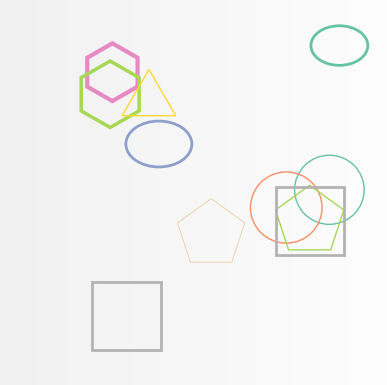[{"shape": "oval", "thickness": 2, "radius": 0.37, "center": [0.876, 0.882]}, {"shape": "circle", "thickness": 1, "radius": 0.45, "center": [0.85, 0.507]}, {"shape": "circle", "thickness": 1, "radius": 0.46, "center": [0.739, 0.461]}, {"shape": "oval", "thickness": 2, "radius": 0.43, "center": [0.41, 0.626]}, {"shape": "hexagon", "thickness": 3, "radius": 0.37, "center": [0.29, 0.812]}, {"shape": "pentagon", "thickness": 1, "radius": 0.46, "center": [0.799, 0.426]}, {"shape": "hexagon", "thickness": 2.5, "radius": 0.43, "center": [0.284, 0.755]}, {"shape": "triangle", "thickness": 1, "radius": 0.4, "center": [0.384, 0.739]}, {"shape": "pentagon", "thickness": 0.5, "radius": 0.46, "center": [0.545, 0.393]}, {"shape": "square", "thickness": 2, "radius": 0.45, "center": [0.326, 0.179]}, {"shape": "square", "thickness": 2, "radius": 0.44, "center": [0.8, 0.426]}]